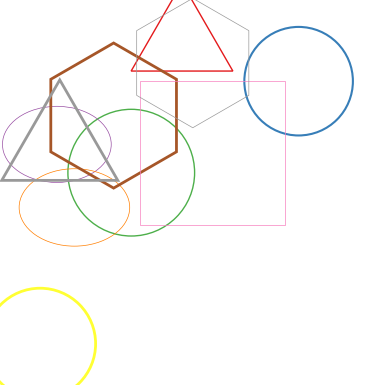[{"shape": "triangle", "thickness": 1, "radius": 0.76, "center": [0.473, 0.892]}, {"shape": "circle", "thickness": 1.5, "radius": 0.7, "center": [0.776, 0.789]}, {"shape": "circle", "thickness": 1, "radius": 0.82, "center": [0.341, 0.552]}, {"shape": "oval", "thickness": 0.5, "radius": 0.71, "center": [0.148, 0.625]}, {"shape": "oval", "thickness": 0.5, "radius": 0.72, "center": [0.193, 0.461]}, {"shape": "circle", "thickness": 2, "radius": 0.72, "center": [0.104, 0.107]}, {"shape": "hexagon", "thickness": 2, "radius": 0.94, "center": [0.295, 0.7]}, {"shape": "square", "thickness": 0.5, "radius": 0.94, "center": [0.552, 0.602]}, {"shape": "hexagon", "thickness": 0.5, "radius": 0.84, "center": [0.501, 0.836]}, {"shape": "triangle", "thickness": 2, "radius": 0.87, "center": [0.155, 0.618]}]